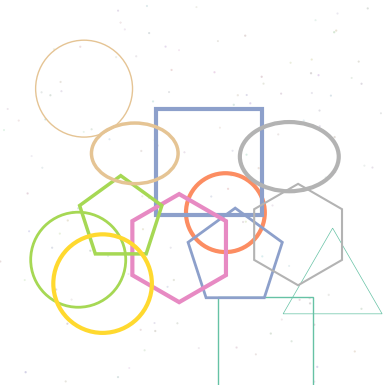[{"shape": "square", "thickness": 1, "radius": 0.61, "center": [0.689, 0.106]}, {"shape": "triangle", "thickness": 0.5, "radius": 0.74, "center": [0.864, 0.259]}, {"shape": "circle", "thickness": 3, "radius": 0.51, "center": [0.585, 0.448]}, {"shape": "square", "thickness": 3, "radius": 0.68, "center": [0.543, 0.58]}, {"shape": "pentagon", "thickness": 2, "radius": 0.64, "center": [0.611, 0.331]}, {"shape": "hexagon", "thickness": 3, "radius": 0.7, "center": [0.465, 0.356]}, {"shape": "pentagon", "thickness": 2.5, "radius": 0.56, "center": [0.314, 0.431]}, {"shape": "circle", "thickness": 2, "radius": 0.62, "center": [0.203, 0.325]}, {"shape": "circle", "thickness": 3, "radius": 0.64, "center": [0.266, 0.263]}, {"shape": "oval", "thickness": 2.5, "radius": 0.56, "center": [0.35, 0.602]}, {"shape": "circle", "thickness": 1, "radius": 0.63, "center": [0.218, 0.77]}, {"shape": "hexagon", "thickness": 1.5, "radius": 0.66, "center": [0.774, 0.391]}, {"shape": "oval", "thickness": 3, "radius": 0.64, "center": [0.751, 0.593]}]